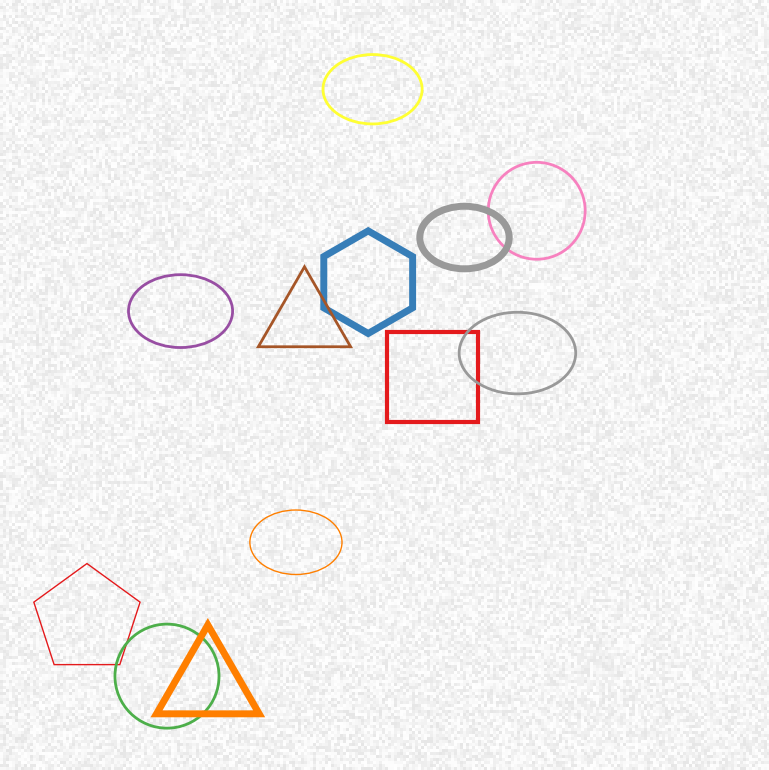[{"shape": "pentagon", "thickness": 0.5, "radius": 0.36, "center": [0.113, 0.196]}, {"shape": "square", "thickness": 1.5, "radius": 0.29, "center": [0.562, 0.511]}, {"shape": "hexagon", "thickness": 2.5, "radius": 0.33, "center": [0.478, 0.634]}, {"shape": "circle", "thickness": 1, "radius": 0.34, "center": [0.217, 0.122]}, {"shape": "oval", "thickness": 1, "radius": 0.34, "center": [0.234, 0.596]}, {"shape": "triangle", "thickness": 2.5, "radius": 0.38, "center": [0.27, 0.111]}, {"shape": "oval", "thickness": 0.5, "radius": 0.3, "center": [0.384, 0.296]}, {"shape": "oval", "thickness": 1, "radius": 0.32, "center": [0.484, 0.884]}, {"shape": "triangle", "thickness": 1, "radius": 0.35, "center": [0.395, 0.584]}, {"shape": "circle", "thickness": 1, "radius": 0.31, "center": [0.697, 0.726]}, {"shape": "oval", "thickness": 2.5, "radius": 0.29, "center": [0.603, 0.692]}, {"shape": "oval", "thickness": 1, "radius": 0.38, "center": [0.672, 0.541]}]